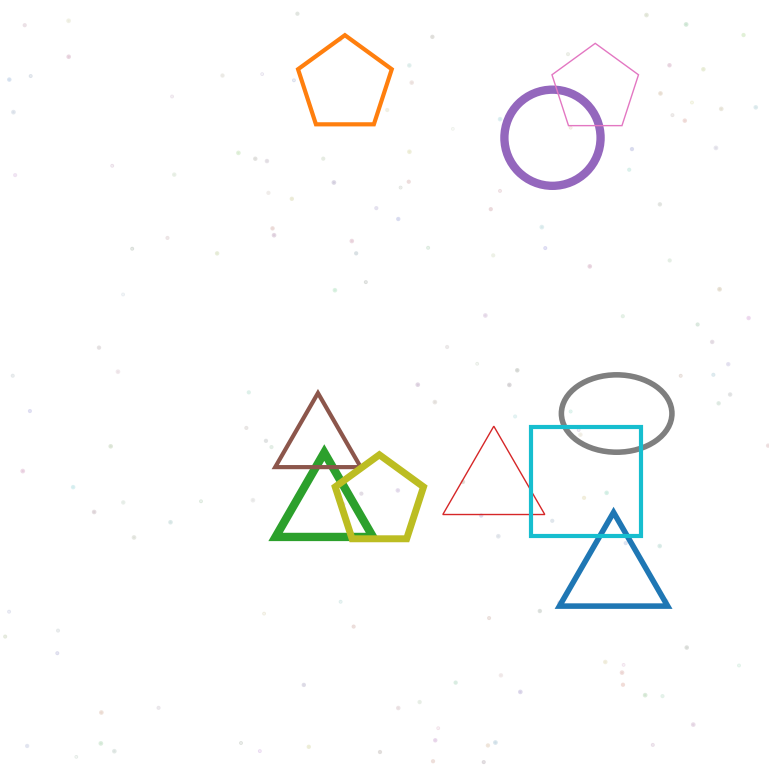[{"shape": "triangle", "thickness": 2, "radius": 0.41, "center": [0.797, 0.253]}, {"shape": "pentagon", "thickness": 1.5, "radius": 0.32, "center": [0.448, 0.89]}, {"shape": "triangle", "thickness": 3, "radius": 0.37, "center": [0.421, 0.339]}, {"shape": "triangle", "thickness": 0.5, "radius": 0.38, "center": [0.641, 0.37]}, {"shape": "circle", "thickness": 3, "radius": 0.31, "center": [0.718, 0.821]}, {"shape": "triangle", "thickness": 1.5, "radius": 0.32, "center": [0.413, 0.425]}, {"shape": "pentagon", "thickness": 0.5, "radius": 0.3, "center": [0.773, 0.885]}, {"shape": "oval", "thickness": 2, "radius": 0.36, "center": [0.801, 0.463]}, {"shape": "pentagon", "thickness": 2.5, "radius": 0.3, "center": [0.493, 0.349]}, {"shape": "square", "thickness": 1.5, "radius": 0.36, "center": [0.761, 0.375]}]